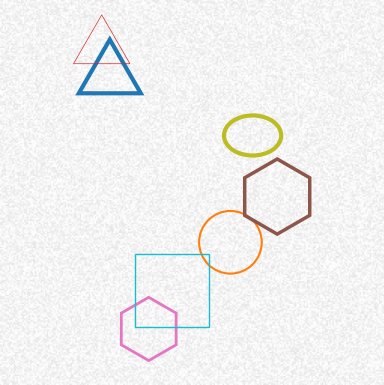[{"shape": "triangle", "thickness": 3, "radius": 0.46, "center": [0.285, 0.804]}, {"shape": "circle", "thickness": 1.5, "radius": 0.41, "center": [0.599, 0.371]}, {"shape": "triangle", "thickness": 0.5, "radius": 0.42, "center": [0.264, 0.877]}, {"shape": "hexagon", "thickness": 2.5, "radius": 0.49, "center": [0.72, 0.489]}, {"shape": "hexagon", "thickness": 2, "radius": 0.41, "center": [0.386, 0.146]}, {"shape": "oval", "thickness": 3, "radius": 0.37, "center": [0.656, 0.648]}, {"shape": "square", "thickness": 1, "radius": 0.48, "center": [0.447, 0.245]}]